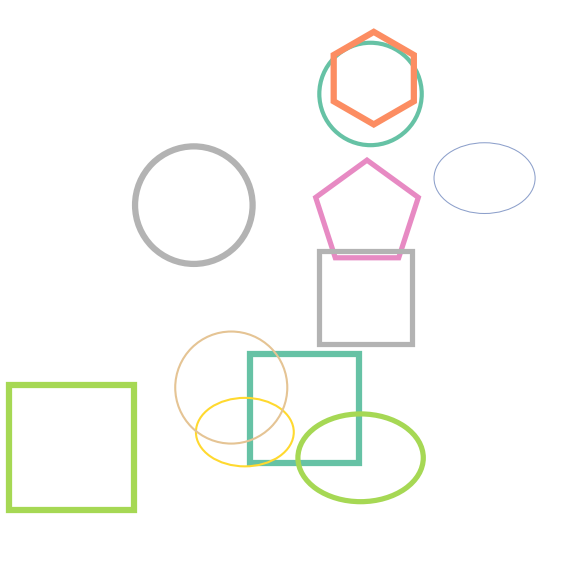[{"shape": "circle", "thickness": 2, "radius": 0.44, "center": [0.642, 0.836]}, {"shape": "square", "thickness": 3, "radius": 0.47, "center": [0.527, 0.292]}, {"shape": "hexagon", "thickness": 3, "radius": 0.4, "center": [0.647, 0.864]}, {"shape": "oval", "thickness": 0.5, "radius": 0.44, "center": [0.839, 0.691]}, {"shape": "pentagon", "thickness": 2.5, "radius": 0.47, "center": [0.635, 0.628]}, {"shape": "oval", "thickness": 2.5, "radius": 0.54, "center": [0.624, 0.206]}, {"shape": "square", "thickness": 3, "radius": 0.54, "center": [0.123, 0.225]}, {"shape": "oval", "thickness": 1, "radius": 0.42, "center": [0.424, 0.251]}, {"shape": "circle", "thickness": 1, "radius": 0.49, "center": [0.4, 0.328]}, {"shape": "square", "thickness": 2.5, "radius": 0.4, "center": [0.632, 0.484]}, {"shape": "circle", "thickness": 3, "radius": 0.51, "center": [0.336, 0.644]}]